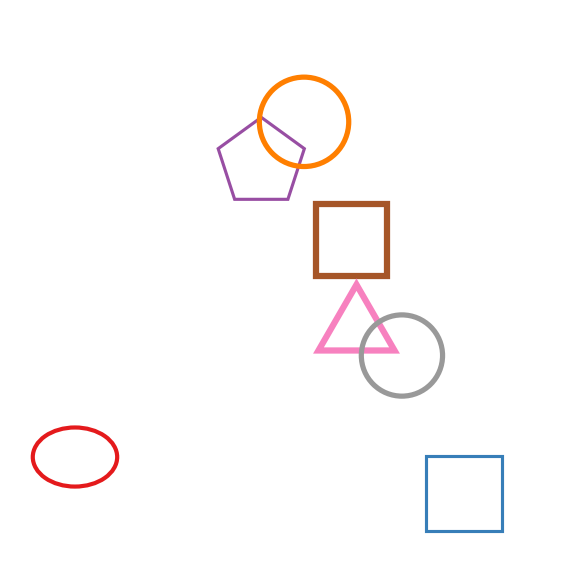[{"shape": "oval", "thickness": 2, "radius": 0.37, "center": [0.13, 0.208]}, {"shape": "square", "thickness": 1.5, "radius": 0.33, "center": [0.804, 0.145]}, {"shape": "pentagon", "thickness": 1.5, "radius": 0.39, "center": [0.452, 0.717]}, {"shape": "circle", "thickness": 2.5, "radius": 0.39, "center": [0.526, 0.788]}, {"shape": "square", "thickness": 3, "radius": 0.31, "center": [0.608, 0.584]}, {"shape": "triangle", "thickness": 3, "radius": 0.38, "center": [0.617, 0.43]}, {"shape": "circle", "thickness": 2.5, "radius": 0.35, "center": [0.696, 0.384]}]